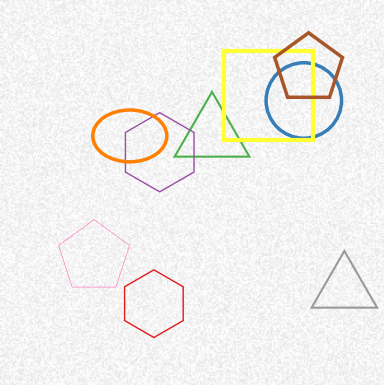[{"shape": "hexagon", "thickness": 1, "radius": 0.44, "center": [0.4, 0.211]}, {"shape": "circle", "thickness": 2.5, "radius": 0.49, "center": [0.789, 0.739]}, {"shape": "triangle", "thickness": 1.5, "radius": 0.56, "center": [0.551, 0.649]}, {"shape": "hexagon", "thickness": 1, "radius": 0.51, "center": [0.415, 0.605]}, {"shape": "oval", "thickness": 2.5, "radius": 0.48, "center": [0.337, 0.647]}, {"shape": "square", "thickness": 3, "radius": 0.58, "center": [0.697, 0.752]}, {"shape": "pentagon", "thickness": 2.5, "radius": 0.46, "center": [0.801, 0.822]}, {"shape": "pentagon", "thickness": 0.5, "radius": 0.48, "center": [0.244, 0.333]}, {"shape": "triangle", "thickness": 1.5, "radius": 0.49, "center": [0.894, 0.25]}]